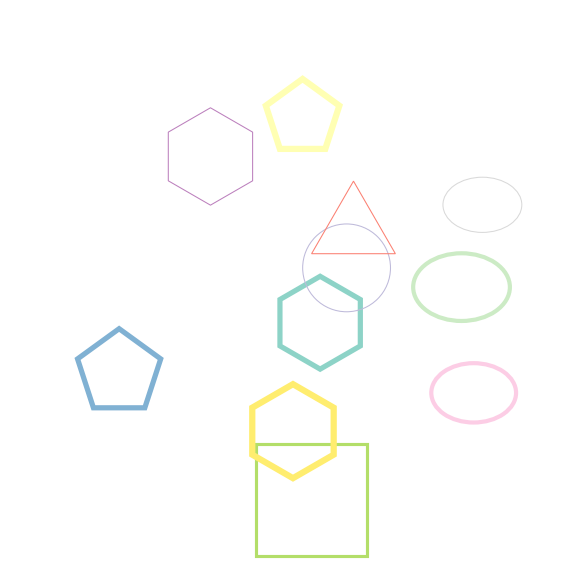[{"shape": "hexagon", "thickness": 2.5, "radius": 0.4, "center": [0.554, 0.44]}, {"shape": "pentagon", "thickness": 3, "radius": 0.33, "center": [0.524, 0.795]}, {"shape": "circle", "thickness": 0.5, "radius": 0.38, "center": [0.6, 0.535]}, {"shape": "triangle", "thickness": 0.5, "radius": 0.42, "center": [0.612, 0.602]}, {"shape": "pentagon", "thickness": 2.5, "radius": 0.38, "center": [0.206, 0.354]}, {"shape": "square", "thickness": 1.5, "radius": 0.48, "center": [0.539, 0.133]}, {"shape": "oval", "thickness": 2, "radius": 0.37, "center": [0.82, 0.319]}, {"shape": "oval", "thickness": 0.5, "radius": 0.34, "center": [0.835, 0.644]}, {"shape": "hexagon", "thickness": 0.5, "radius": 0.42, "center": [0.364, 0.728]}, {"shape": "oval", "thickness": 2, "radius": 0.42, "center": [0.799, 0.502]}, {"shape": "hexagon", "thickness": 3, "radius": 0.41, "center": [0.507, 0.253]}]